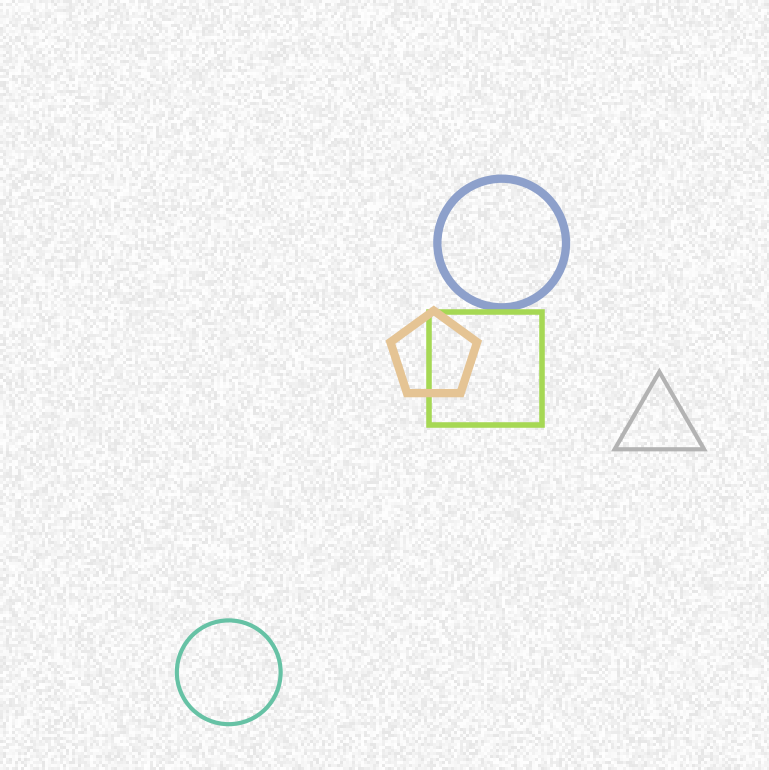[{"shape": "circle", "thickness": 1.5, "radius": 0.34, "center": [0.297, 0.127]}, {"shape": "circle", "thickness": 3, "radius": 0.42, "center": [0.652, 0.684]}, {"shape": "square", "thickness": 2, "radius": 0.37, "center": [0.631, 0.522]}, {"shape": "pentagon", "thickness": 3, "radius": 0.3, "center": [0.563, 0.537]}, {"shape": "triangle", "thickness": 1.5, "radius": 0.34, "center": [0.856, 0.45]}]